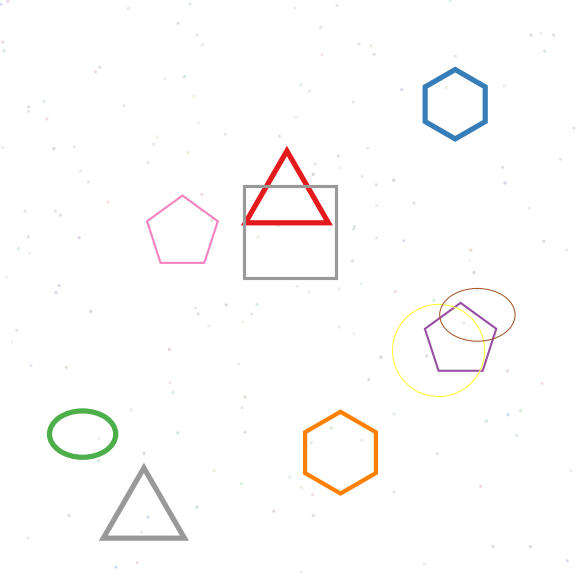[{"shape": "triangle", "thickness": 2.5, "radius": 0.41, "center": [0.497, 0.655]}, {"shape": "hexagon", "thickness": 2.5, "radius": 0.3, "center": [0.788, 0.819]}, {"shape": "oval", "thickness": 2.5, "radius": 0.29, "center": [0.143, 0.247]}, {"shape": "pentagon", "thickness": 1, "radius": 0.32, "center": [0.798, 0.41]}, {"shape": "hexagon", "thickness": 2, "radius": 0.35, "center": [0.59, 0.215]}, {"shape": "circle", "thickness": 0.5, "radius": 0.4, "center": [0.759, 0.392]}, {"shape": "oval", "thickness": 0.5, "radius": 0.33, "center": [0.827, 0.454]}, {"shape": "pentagon", "thickness": 1, "radius": 0.32, "center": [0.316, 0.596]}, {"shape": "square", "thickness": 1.5, "radius": 0.4, "center": [0.502, 0.598]}, {"shape": "triangle", "thickness": 2.5, "radius": 0.41, "center": [0.249, 0.108]}]